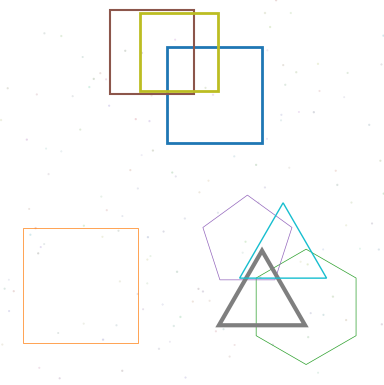[{"shape": "square", "thickness": 2, "radius": 0.62, "center": [0.557, 0.753]}, {"shape": "square", "thickness": 0.5, "radius": 0.74, "center": [0.21, 0.258]}, {"shape": "hexagon", "thickness": 0.5, "radius": 0.75, "center": [0.795, 0.203]}, {"shape": "pentagon", "thickness": 0.5, "radius": 0.61, "center": [0.643, 0.372]}, {"shape": "square", "thickness": 1.5, "radius": 0.55, "center": [0.395, 0.866]}, {"shape": "triangle", "thickness": 3, "radius": 0.65, "center": [0.681, 0.22]}, {"shape": "square", "thickness": 2, "radius": 0.51, "center": [0.464, 0.866]}, {"shape": "triangle", "thickness": 1, "radius": 0.65, "center": [0.735, 0.343]}]